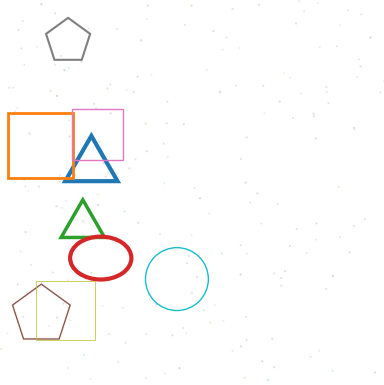[{"shape": "triangle", "thickness": 3, "radius": 0.39, "center": [0.237, 0.569]}, {"shape": "square", "thickness": 2, "radius": 0.42, "center": [0.106, 0.623]}, {"shape": "triangle", "thickness": 2.5, "radius": 0.33, "center": [0.215, 0.416]}, {"shape": "oval", "thickness": 3, "radius": 0.4, "center": [0.262, 0.33]}, {"shape": "pentagon", "thickness": 1, "radius": 0.39, "center": [0.107, 0.183]}, {"shape": "square", "thickness": 1, "radius": 0.33, "center": [0.252, 0.65]}, {"shape": "pentagon", "thickness": 1.5, "radius": 0.3, "center": [0.177, 0.893]}, {"shape": "square", "thickness": 0.5, "radius": 0.38, "center": [0.171, 0.194]}, {"shape": "circle", "thickness": 1, "radius": 0.41, "center": [0.46, 0.275]}]